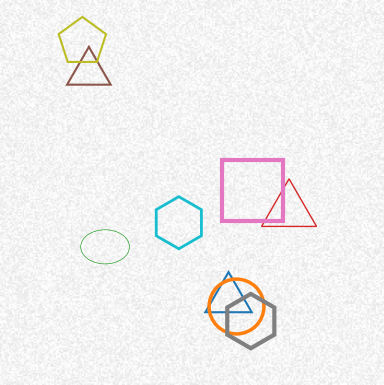[{"shape": "triangle", "thickness": 1.5, "radius": 0.35, "center": [0.594, 0.224]}, {"shape": "circle", "thickness": 2.5, "radius": 0.36, "center": [0.614, 0.204]}, {"shape": "oval", "thickness": 0.5, "radius": 0.32, "center": [0.273, 0.359]}, {"shape": "triangle", "thickness": 1, "radius": 0.41, "center": [0.751, 0.453]}, {"shape": "triangle", "thickness": 1.5, "radius": 0.33, "center": [0.231, 0.813]}, {"shape": "square", "thickness": 3, "radius": 0.39, "center": [0.656, 0.505]}, {"shape": "hexagon", "thickness": 3, "radius": 0.35, "center": [0.651, 0.166]}, {"shape": "pentagon", "thickness": 1.5, "radius": 0.32, "center": [0.214, 0.891]}, {"shape": "hexagon", "thickness": 2, "radius": 0.34, "center": [0.464, 0.421]}]